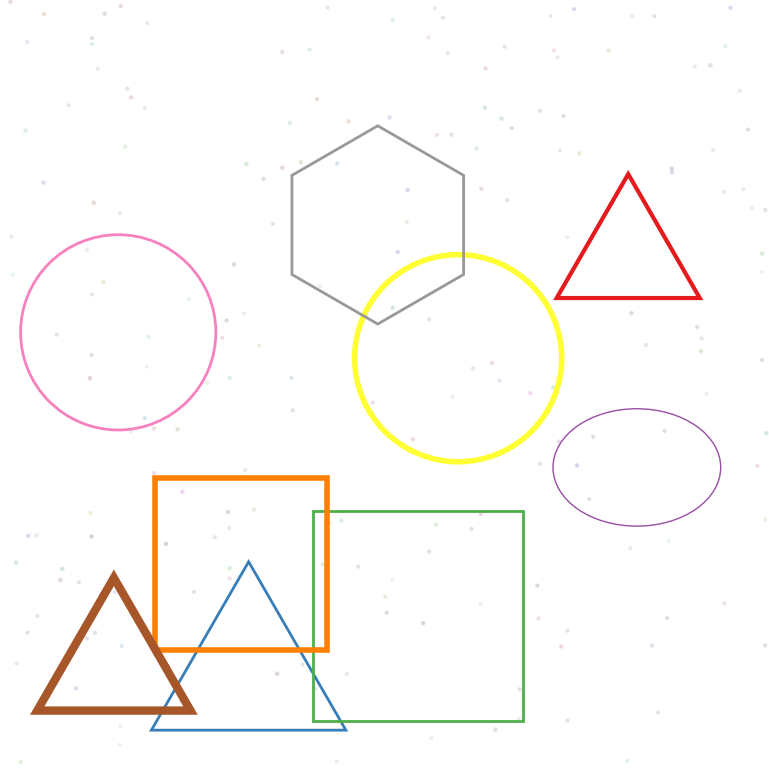[{"shape": "triangle", "thickness": 1.5, "radius": 0.54, "center": [0.816, 0.667]}, {"shape": "triangle", "thickness": 1, "radius": 0.73, "center": [0.323, 0.125]}, {"shape": "square", "thickness": 1, "radius": 0.68, "center": [0.543, 0.199]}, {"shape": "oval", "thickness": 0.5, "radius": 0.54, "center": [0.827, 0.393]}, {"shape": "square", "thickness": 2, "radius": 0.56, "center": [0.313, 0.267]}, {"shape": "circle", "thickness": 2, "radius": 0.67, "center": [0.595, 0.535]}, {"shape": "triangle", "thickness": 3, "radius": 0.57, "center": [0.148, 0.135]}, {"shape": "circle", "thickness": 1, "radius": 0.63, "center": [0.154, 0.568]}, {"shape": "hexagon", "thickness": 1, "radius": 0.64, "center": [0.491, 0.708]}]